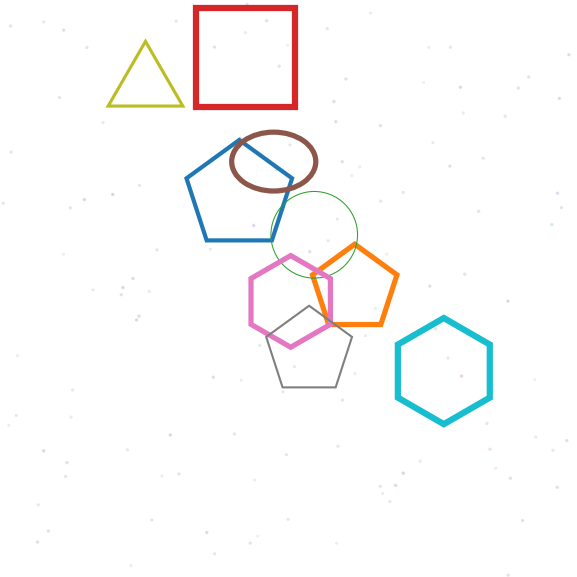[{"shape": "pentagon", "thickness": 2, "radius": 0.48, "center": [0.414, 0.661]}, {"shape": "pentagon", "thickness": 2.5, "radius": 0.38, "center": [0.614, 0.499]}, {"shape": "circle", "thickness": 0.5, "radius": 0.37, "center": [0.544, 0.593]}, {"shape": "square", "thickness": 3, "radius": 0.43, "center": [0.425, 0.9]}, {"shape": "oval", "thickness": 2.5, "radius": 0.36, "center": [0.474, 0.719]}, {"shape": "hexagon", "thickness": 2.5, "radius": 0.4, "center": [0.503, 0.477]}, {"shape": "pentagon", "thickness": 1, "radius": 0.39, "center": [0.535, 0.392]}, {"shape": "triangle", "thickness": 1.5, "radius": 0.37, "center": [0.252, 0.853]}, {"shape": "hexagon", "thickness": 3, "radius": 0.46, "center": [0.769, 0.357]}]